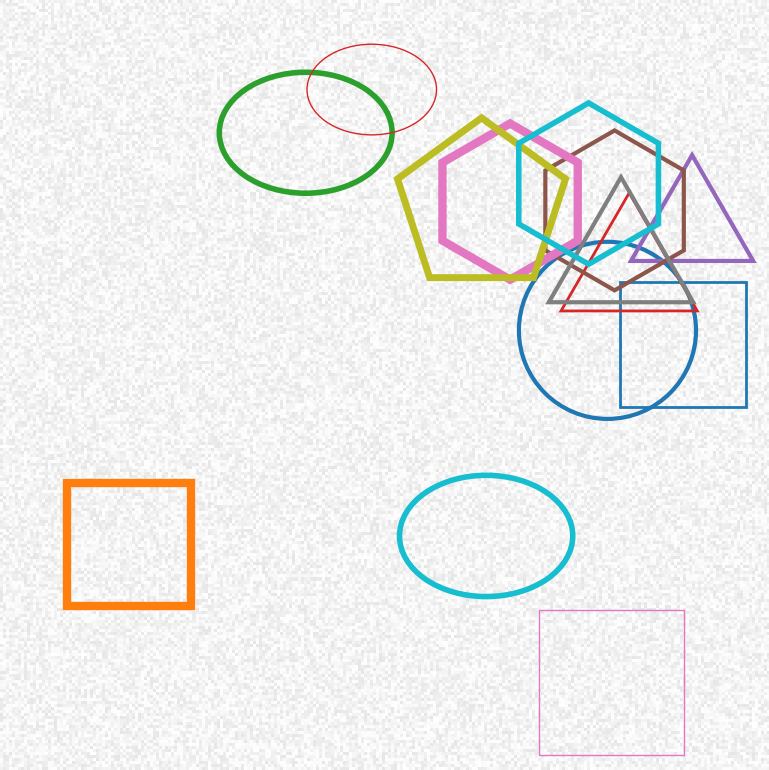[{"shape": "square", "thickness": 1, "radius": 0.41, "center": [0.887, 0.552]}, {"shape": "circle", "thickness": 1.5, "radius": 0.58, "center": [0.789, 0.571]}, {"shape": "square", "thickness": 3, "radius": 0.4, "center": [0.167, 0.293]}, {"shape": "oval", "thickness": 2, "radius": 0.56, "center": [0.397, 0.828]}, {"shape": "oval", "thickness": 0.5, "radius": 0.42, "center": [0.483, 0.884]}, {"shape": "triangle", "thickness": 1, "radius": 0.51, "center": [0.817, 0.647]}, {"shape": "triangle", "thickness": 1.5, "radius": 0.46, "center": [0.899, 0.707]}, {"shape": "hexagon", "thickness": 1.5, "radius": 0.52, "center": [0.798, 0.727]}, {"shape": "hexagon", "thickness": 3, "radius": 0.51, "center": [0.662, 0.738]}, {"shape": "square", "thickness": 0.5, "radius": 0.47, "center": [0.794, 0.114]}, {"shape": "triangle", "thickness": 1.5, "radius": 0.54, "center": [0.807, 0.662]}, {"shape": "pentagon", "thickness": 2.5, "radius": 0.57, "center": [0.625, 0.732]}, {"shape": "hexagon", "thickness": 2, "radius": 0.52, "center": [0.764, 0.762]}, {"shape": "oval", "thickness": 2, "radius": 0.56, "center": [0.631, 0.304]}]